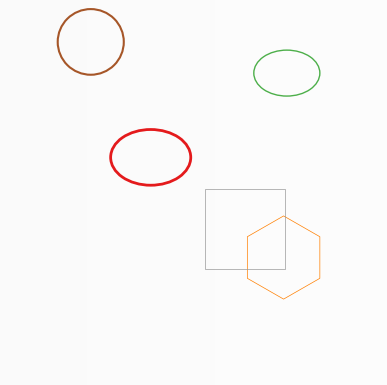[{"shape": "oval", "thickness": 2, "radius": 0.52, "center": [0.389, 0.591]}, {"shape": "oval", "thickness": 1, "radius": 0.43, "center": [0.74, 0.81]}, {"shape": "hexagon", "thickness": 0.5, "radius": 0.54, "center": [0.732, 0.331]}, {"shape": "circle", "thickness": 1.5, "radius": 0.43, "center": [0.234, 0.891]}, {"shape": "square", "thickness": 0.5, "radius": 0.52, "center": [0.632, 0.404]}]